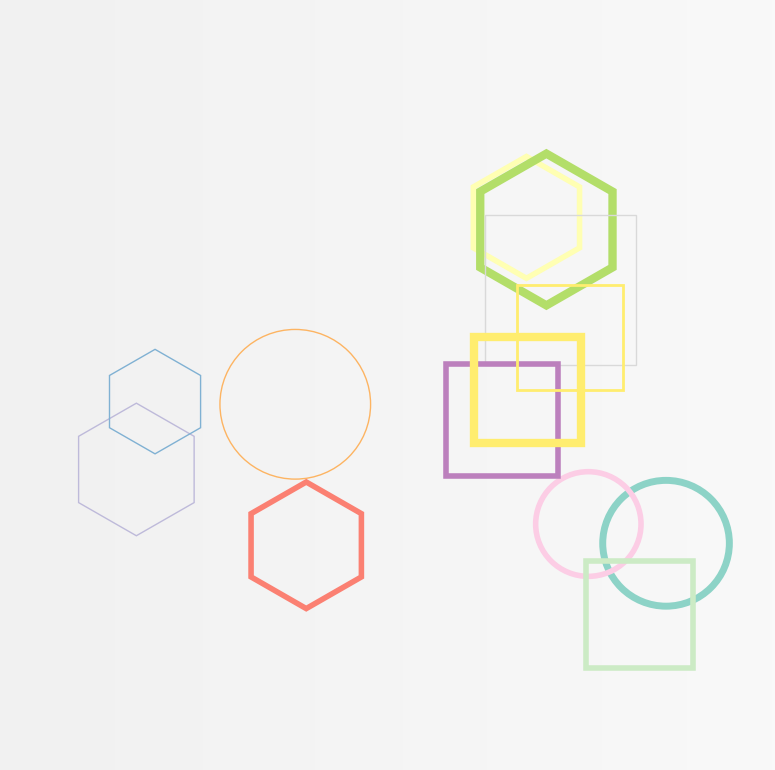[{"shape": "circle", "thickness": 2.5, "radius": 0.41, "center": [0.859, 0.294]}, {"shape": "hexagon", "thickness": 2, "radius": 0.4, "center": [0.679, 0.718]}, {"shape": "hexagon", "thickness": 0.5, "radius": 0.43, "center": [0.176, 0.39]}, {"shape": "hexagon", "thickness": 2, "radius": 0.41, "center": [0.395, 0.292]}, {"shape": "hexagon", "thickness": 0.5, "radius": 0.34, "center": [0.2, 0.478]}, {"shape": "circle", "thickness": 0.5, "radius": 0.49, "center": [0.381, 0.475]}, {"shape": "hexagon", "thickness": 3, "radius": 0.49, "center": [0.705, 0.702]}, {"shape": "circle", "thickness": 2, "radius": 0.34, "center": [0.759, 0.319]}, {"shape": "square", "thickness": 0.5, "radius": 0.49, "center": [0.723, 0.624]}, {"shape": "square", "thickness": 2, "radius": 0.36, "center": [0.648, 0.454]}, {"shape": "square", "thickness": 2, "radius": 0.34, "center": [0.825, 0.202]}, {"shape": "square", "thickness": 1, "radius": 0.34, "center": [0.735, 0.562]}, {"shape": "square", "thickness": 3, "radius": 0.34, "center": [0.681, 0.494]}]